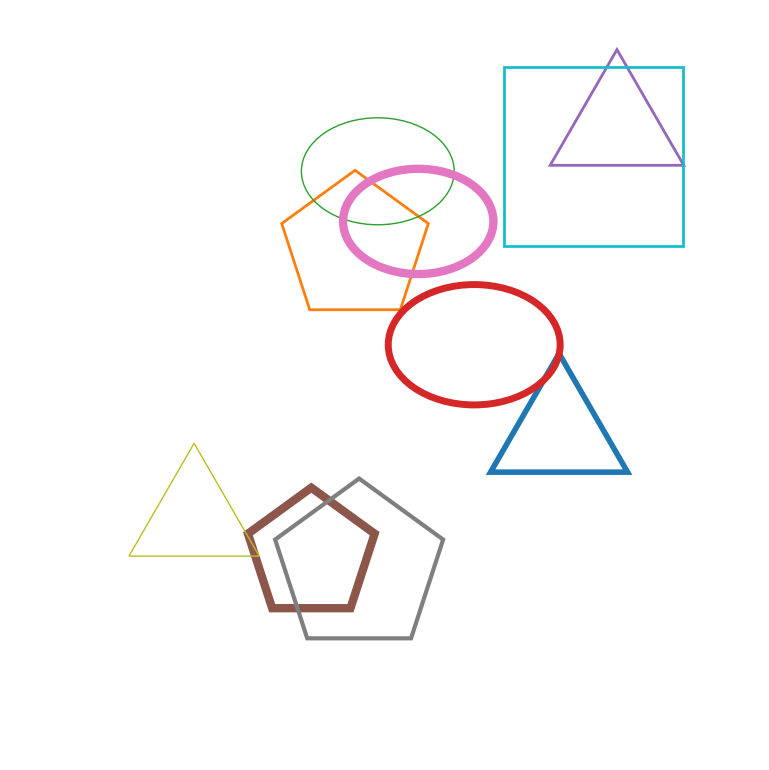[{"shape": "triangle", "thickness": 2, "radius": 0.51, "center": [0.726, 0.438]}, {"shape": "pentagon", "thickness": 1, "radius": 0.5, "center": [0.461, 0.679]}, {"shape": "oval", "thickness": 0.5, "radius": 0.5, "center": [0.491, 0.778]}, {"shape": "oval", "thickness": 2.5, "radius": 0.56, "center": [0.616, 0.552]}, {"shape": "triangle", "thickness": 1, "radius": 0.5, "center": [0.801, 0.835]}, {"shape": "pentagon", "thickness": 3, "radius": 0.43, "center": [0.404, 0.28]}, {"shape": "oval", "thickness": 3, "radius": 0.49, "center": [0.543, 0.712]}, {"shape": "pentagon", "thickness": 1.5, "radius": 0.57, "center": [0.466, 0.264]}, {"shape": "triangle", "thickness": 0.5, "radius": 0.49, "center": [0.252, 0.327]}, {"shape": "square", "thickness": 1, "radius": 0.58, "center": [0.771, 0.797]}]